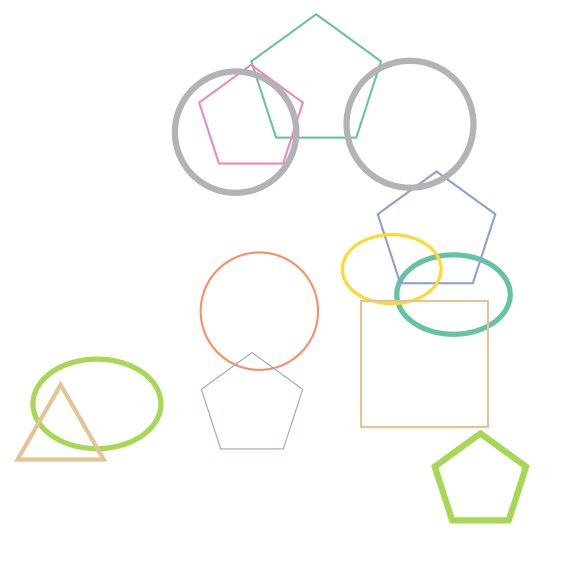[{"shape": "pentagon", "thickness": 1, "radius": 0.59, "center": [0.547, 0.856]}, {"shape": "oval", "thickness": 2.5, "radius": 0.49, "center": [0.785, 0.489]}, {"shape": "circle", "thickness": 1, "radius": 0.51, "center": [0.449, 0.46]}, {"shape": "pentagon", "thickness": 1, "radius": 0.53, "center": [0.756, 0.595]}, {"shape": "pentagon", "thickness": 0.5, "radius": 0.46, "center": [0.436, 0.296]}, {"shape": "pentagon", "thickness": 1, "radius": 0.47, "center": [0.435, 0.792]}, {"shape": "pentagon", "thickness": 3, "radius": 0.42, "center": [0.832, 0.165]}, {"shape": "oval", "thickness": 2.5, "radius": 0.55, "center": [0.168, 0.3]}, {"shape": "oval", "thickness": 1.5, "radius": 0.43, "center": [0.678, 0.533]}, {"shape": "square", "thickness": 1, "radius": 0.55, "center": [0.736, 0.369]}, {"shape": "triangle", "thickness": 2, "radius": 0.43, "center": [0.105, 0.246]}, {"shape": "circle", "thickness": 3, "radius": 0.55, "center": [0.71, 0.784]}, {"shape": "circle", "thickness": 3, "radius": 0.53, "center": [0.408, 0.77]}]